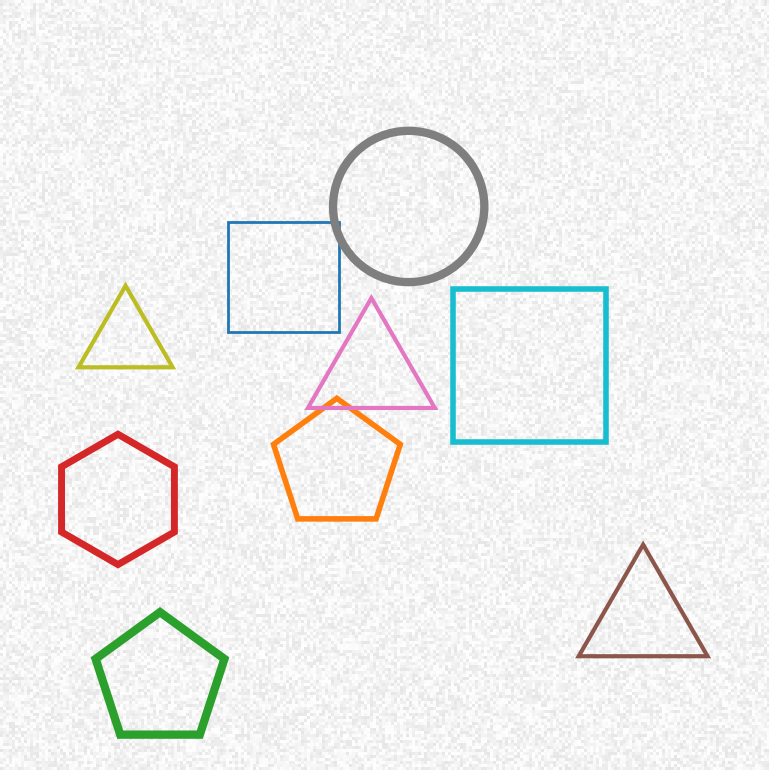[{"shape": "square", "thickness": 1, "radius": 0.36, "center": [0.368, 0.64]}, {"shape": "pentagon", "thickness": 2, "radius": 0.43, "center": [0.438, 0.396]}, {"shape": "pentagon", "thickness": 3, "radius": 0.44, "center": [0.208, 0.117]}, {"shape": "hexagon", "thickness": 2.5, "radius": 0.42, "center": [0.153, 0.351]}, {"shape": "triangle", "thickness": 1.5, "radius": 0.48, "center": [0.835, 0.196]}, {"shape": "triangle", "thickness": 1.5, "radius": 0.48, "center": [0.482, 0.518]}, {"shape": "circle", "thickness": 3, "radius": 0.49, "center": [0.531, 0.732]}, {"shape": "triangle", "thickness": 1.5, "radius": 0.35, "center": [0.163, 0.558]}, {"shape": "square", "thickness": 2, "radius": 0.5, "center": [0.688, 0.525]}]